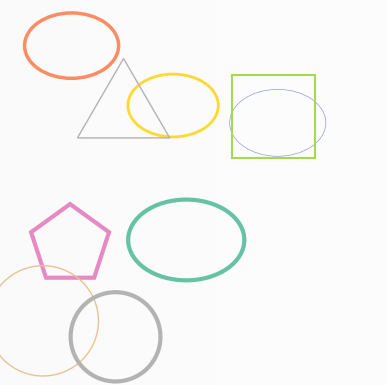[{"shape": "oval", "thickness": 3, "radius": 0.75, "center": [0.481, 0.377]}, {"shape": "oval", "thickness": 2.5, "radius": 0.61, "center": [0.185, 0.881]}, {"shape": "oval", "thickness": 0.5, "radius": 0.62, "center": [0.717, 0.681]}, {"shape": "pentagon", "thickness": 3, "radius": 0.53, "center": [0.181, 0.364]}, {"shape": "square", "thickness": 1.5, "radius": 0.54, "center": [0.706, 0.697]}, {"shape": "oval", "thickness": 2, "radius": 0.58, "center": [0.447, 0.726]}, {"shape": "circle", "thickness": 1, "radius": 0.72, "center": [0.111, 0.167]}, {"shape": "circle", "thickness": 3, "radius": 0.58, "center": [0.298, 0.125]}, {"shape": "triangle", "thickness": 1, "radius": 0.69, "center": [0.319, 0.711]}]